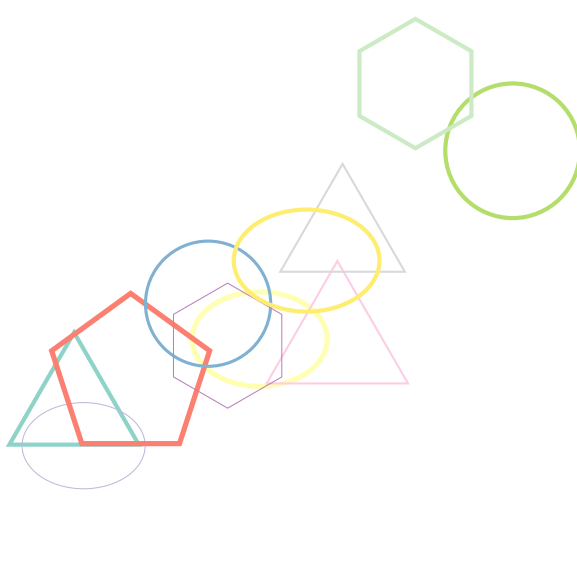[{"shape": "triangle", "thickness": 2, "radius": 0.65, "center": [0.128, 0.294]}, {"shape": "oval", "thickness": 2.5, "radius": 0.58, "center": [0.45, 0.412]}, {"shape": "oval", "thickness": 0.5, "radius": 0.53, "center": [0.145, 0.227]}, {"shape": "pentagon", "thickness": 2.5, "radius": 0.72, "center": [0.226, 0.347]}, {"shape": "circle", "thickness": 1.5, "radius": 0.54, "center": [0.36, 0.473]}, {"shape": "circle", "thickness": 2, "radius": 0.58, "center": [0.888, 0.738]}, {"shape": "triangle", "thickness": 1, "radius": 0.71, "center": [0.584, 0.406]}, {"shape": "triangle", "thickness": 1, "radius": 0.62, "center": [0.593, 0.591]}, {"shape": "hexagon", "thickness": 0.5, "radius": 0.54, "center": [0.394, 0.401]}, {"shape": "hexagon", "thickness": 2, "radius": 0.56, "center": [0.719, 0.854]}, {"shape": "oval", "thickness": 2, "radius": 0.63, "center": [0.531, 0.548]}]